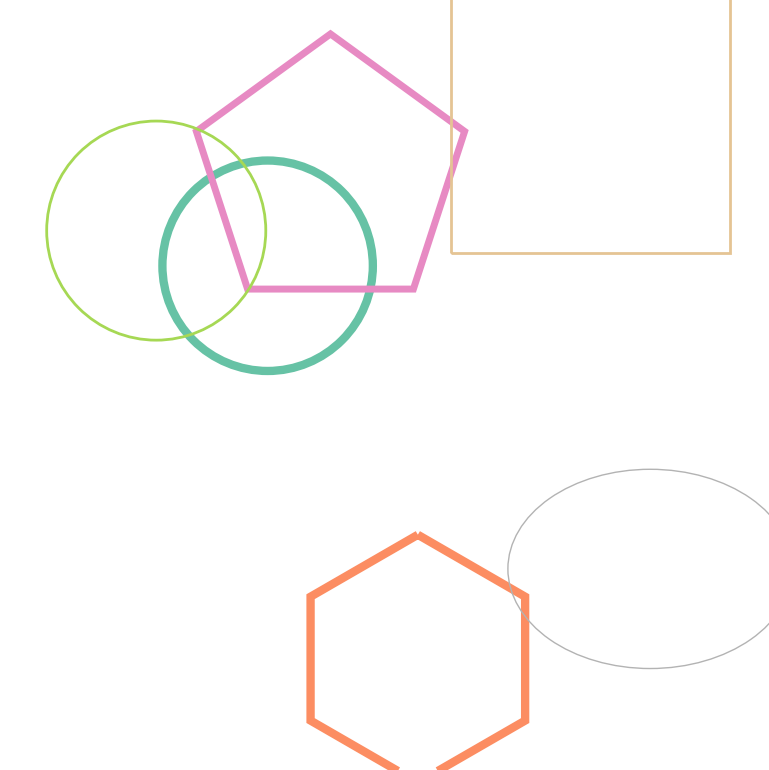[{"shape": "circle", "thickness": 3, "radius": 0.68, "center": [0.348, 0.655]}, {"shape": "hexagon", "thickness": 3, "radius": 0.8, "center": [0.543, 0.145]}, {"shape": "pentagon", "thickness": 2.5, "radius": 0.92, "center": [0.429, 0.773]}, {"shape": "circle", "thickness": 1, "radius": 0.71, "center": [0.203, 0.701]}, {"shape": "square", "thickness": 1, "radius": 0.91, "center": [0.767, 0.852]}, {"shape": "oval", "thickness": 0.5, "radius": 0.92, "center": [0.844, 0.261]}]